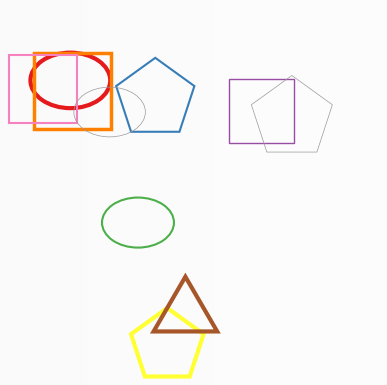[{"shape": "oval", "thickness": 3, "radius": 0.51, "center": [0.182, 0.791]}, {"shape": "pentagon", "thickness": 1.5, "radius": 0.53, "center": [0.401, 0.744]}, {"shape": "oval", "thickness": 1.5, "radius": 0.46, "center": [0.356, 0.422]}, {"shape": "square", "thickness": 1, "radius": 0.42, "center": [0.674, 0.711]}, {"shape": "square", "thickness": 2.5, "radius": 0.5, "center": [0.187, 0.764]}, {"shape": "pentagon", "thickness": 3, "radius": 0.49, "center": [0.432, 0.102]}, {"shape": "triangle", "thickness": 3, "radius": 0.47, "center": [0.478, 0.186]}, {"shape": "square", "thickness": 1.5, "radius": 0.44, "center": [0.112, 0.769]}, {"shape": "pentagon", "thickness": 0.5, "radius": 0.55, "center": [0.753, 0.694]}, {"shape": "oval", "thickness": 0.5, "radius": 0.46, "center": [0.283, 0.709]}]